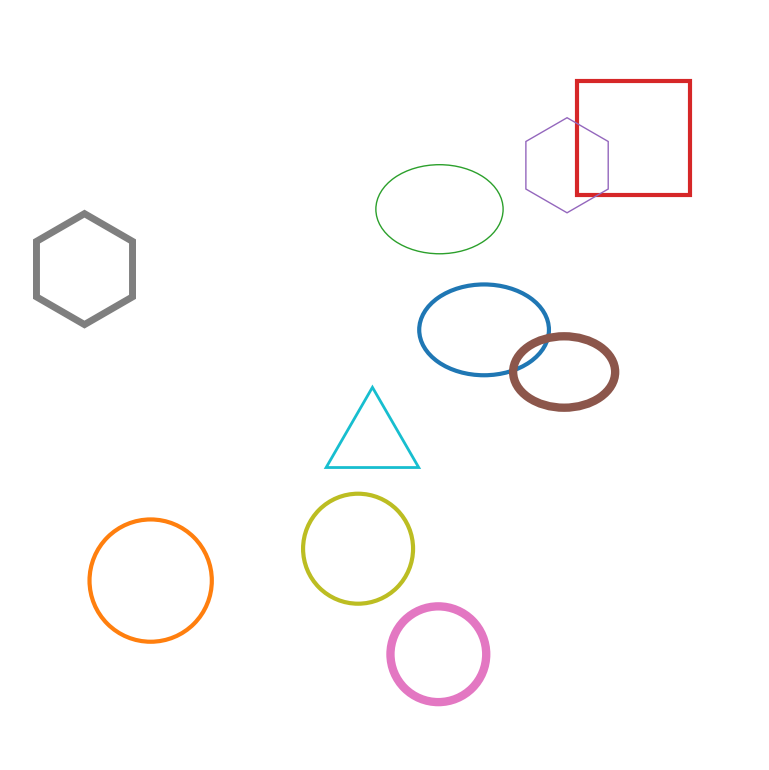[{"shape": "oval", "thickness": 1.5, "radius": 0.42, "center": [0.629, 0.572]}, {"shape": "circle", "thickness": 1.5, "radius": 0.4, "center": [0.196, 0.246]}, {"shape": "oval", "thickness": 0.5, "radius": 0.41, "center": [0.571, 0.728]}, {"shape": "square", "thickness": 1.5, "radius": 0.37, "center": [0.823, 0.821]}, {"shape": "hexagon", "thickness": 0.5, "radius": 0.31, "center": [0.736, 0.785]}, {"shape": "oval", "thickness": 3, "radius": 0.33, "center": [0.733, 0.517]}, {"shape": "circle", "thickness": 3, "radius": 0.31, "center": [0.569, 0.15]}, {"shape": "hexagon", "thickness": 2.5, "radius": 0.36, "center": [0.11, 0.65]}, {"shape": "circle", "thickness": 1.5, "radius": 0.36, "center": [0.465, 0.287]}, {"shape": "triangle", "thickness": 1, "radius": 0.35, "center": [0.484, 0.428]}]